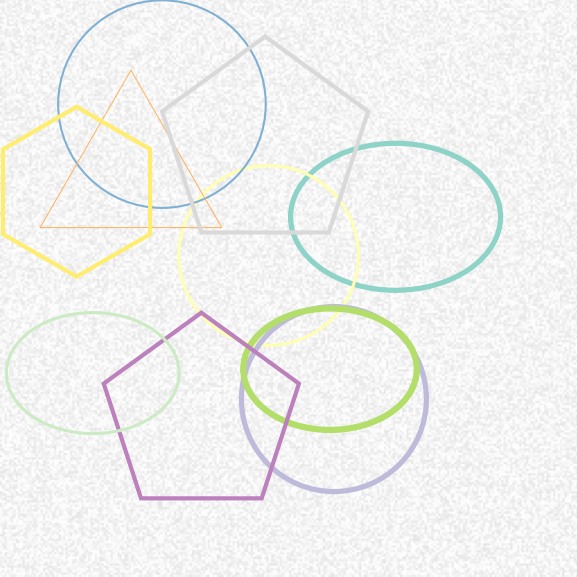[{"shape": "oval", "thickness": 2.5, "radius": 0.91, "center": [0.685, 0.624]}, {"shape": "circle", "thickness": 1.5, "radius": 0.78, "center": [0.465, 0.557]}, {"shape": "circle", "thickness": 2.5, "radius": 0.8, "center": [0.578, 0.308]}, {"shape": "circle", "thickness": 1, "radius": 0.9, "center": [0.28, 0.819]}, {"shape": "triangle", "thickness": 0.5, "radius": 0.91, "center": [0.227, 0.696]}, {"shape": "oval", "thickness": 3, "radius": 0.75, "center": [0.571, 0.36]}, {"shape": "pentagon", "thickness": 2, "radius": 0.94, "center": [0.459, 0.748]}, {"shape": "pentagon", "thickness": 2, "radius": 0.89, "center": [0.349, 0.28]}, {"shape": "oval", "thickness": 1.5, "radius": 0.75, "center": [0.161, 0.353]}, {"shape": "hexagon", "thickness": 2, "radius": 0.73, "center": [0.133, 0.667]}]